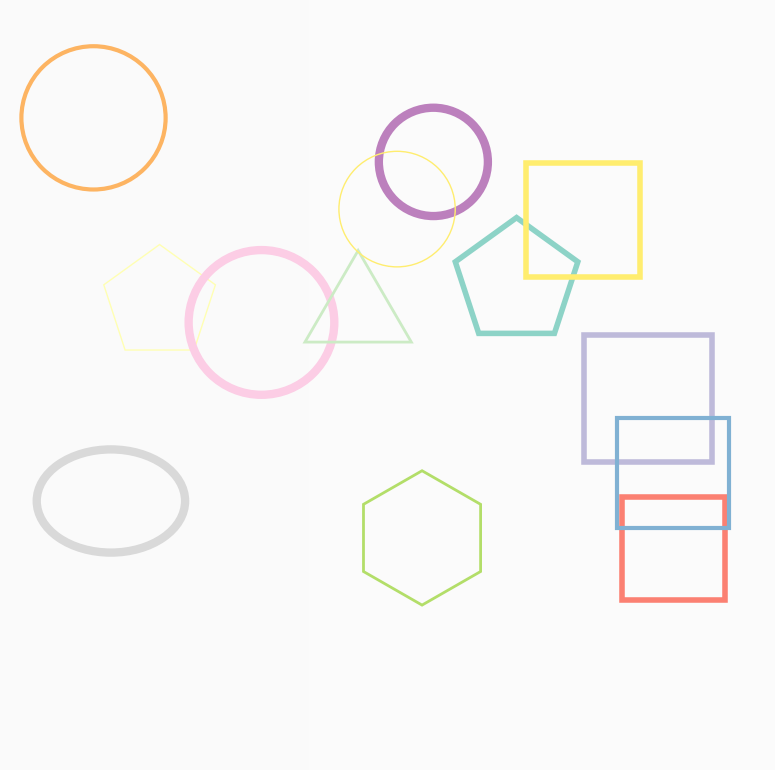[{"shape": "pentagon", "thickness": 2, "radius": 0.42, "center": [0.667, 0.634]}, {"shape": "pentagon", "thickness": 0.5, "radius": 0.38, "center": [0.206, 0.607]}, {"shape": "square", "thickness": 2, "radius": 0.41, "center": [0.836, 0.482]}, {"shape": "square", "thickness": 2, "radius": 0.33, "center": [0.869, 0.288]}, {"shape": "square", "thickness": 1.5, "radius": 0.36, "center": [0.868, 0.385]}, {"shape": "circle", "thickness": 1.5, "radius": 0.47, "center": [0.121, 0.847]}, {"shape": "hexagon", "thickness": 1, "radius": 0.44, "center": [0.545, 0.301]}, {"shape": "circle", "thickness": 3, "radius": 0.47, "center": [0.337, 0.581]}, {"shape": "oval", "thickness": 3, "radius": 0.48, "center": [0.143, 0.349]}, {"shape": "circle", "thickness": 3, "radius": 0.35, "center": [0.559, 0.79]}, {"shape": "triangle", "thickness": 1, "radius": 0.4, "center": [0.462, 0.595]}, {"shape": "circle", "thickness": 0.5, "radius": 0.38, "center": [0.512, 0.728]}, {"shape": "square", "thickness": 2, "radius": 0.37, "center": [0.752, 0.714]}]